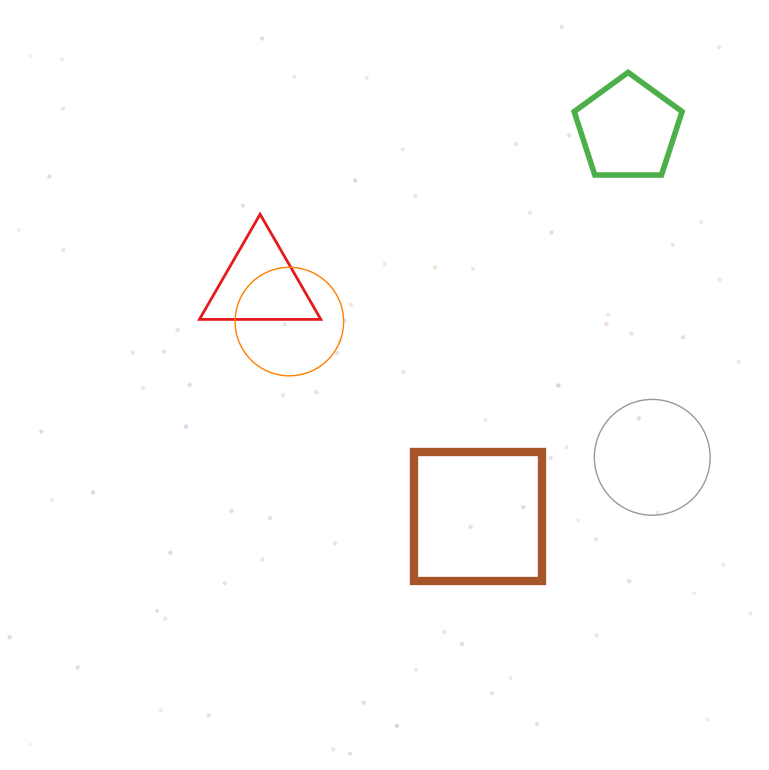[{"shape": "triangle", "thickness": 1, "radius": 0.46, "center": [0.338, 0.631]}, {"shape": "pentagon", "thickness": 2, "radius": 0.37, "center": [0.816, 0.832]}, {"shape": "circle", "thickness": 0.5, "radius": 0.35, "center": [0.376, 0.582]}, {"shape": "square", "thickness": 3, "radius": 0.42, "center": [0.621, 0.329]}, {"shape": "circle", "thickness": 0.5, "radius": 0.38, "center": [0.847, 0.406]}]